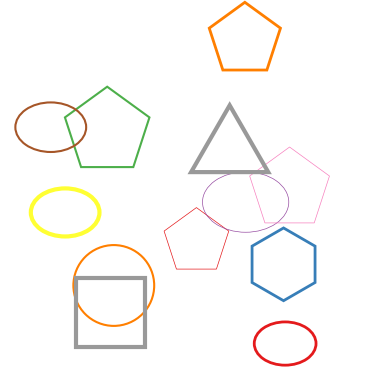[{"shape": "pentagon", "thickness": 0.5, "radius": 0.44, "center": [0.51, 0.372]}, {"shape": "oval", "thickness": 2, "radius": 0.4, "center": [0.741, 0.108]}, {"shape": "hexagon", "thickness": 2, "radius": 0.47, "center": [0.737, 0.313]}, {"shape": "pentagon", "thickness": 1.5, "radius": 0.58, "center": [0.278, 0.659]}, {"shape": "oval", "thickness": 0.5, "radius": 0.56, "center": [0.638, 0.475]}, {"shape": "circle", "thickness": 1.5, "radius": 0.52, "center": [0.296, 0.258]}, {"shape": "pentagon", "thickness": 2, "radius": 0.49, "center": [0.636, 0.897]}, {"shape": "oval", "thickness": 3, "radius": 0.45, "center": [0.169, 0.448]}, {"shape": "oval", "thickness": 1.5, "radius": 0.46, "center": [0.132, 0.67]}, {"shape": "pentagon", "thickness": 0.5, "radius": 0.54, "center": [0.752, 0.509]}, {"shape": "triangle", "thickness": 3, "radius": 0.58, "center": [0.597, 0.611]}, {"shape": "square", "thickness": 3, "radius": 0.45, "center": [0.288, 0.189]}]